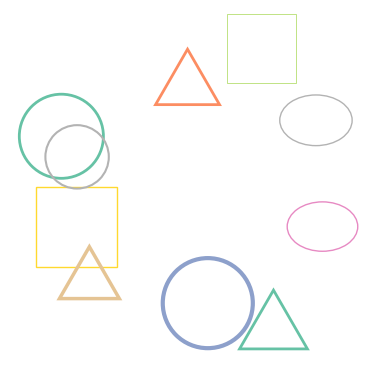[{"shape": "triangle", "thickness": 2, "radius": 0.51, "center": [0.71, 0.145]}, {"shape": "circle", "thickness": 2, "radius": 0.55, "center": [0.159, 0.646]}, {"shape": "triangle", "thickness": 2, "radius": 0.48, "center": [0.487, 0.776]}, {"shape": "circle", "thickness": 3, "radius": 0.58, "center": [0.54, 0.213]}, {"shape": "oval", "thickness": 1, "radius": 0.46, "center": [0.838, 0.412]}, {"shape": "square", "thickness": 0.5, "radius": 0.45, "center": [0.679, 0.874]}, {"shape": "square", "thickness": 1, "radius": 0.52, "center": [0.199, 0.41]}, {"shape": "triangle", "thickness": 2.5, "radius": 0.45, "center": [0.232, 0.269]}, {"shape": "circle", "thickness": 1.5, "radius": 0.41, "center": [0.2, 0.593]}, {"shape": "oval", "thickness": 1, "radius": 0.47, "center": [0.821, 0.688]}]